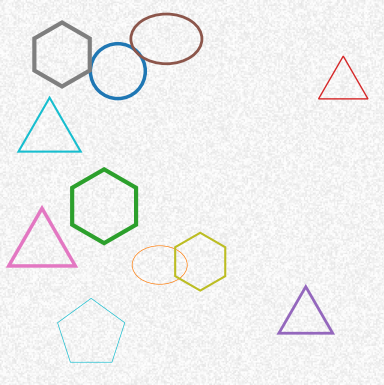[{"shape": "circle", "thickness": 2.5, "radius": 0.36, "center": [0.306, 0.815]}, {"shape": "oval", "thickness": 0.5, "radius": 0.36, "center": [0.415, 0.312]}, {"shape": "hexagon", "thickness": 3, "radius": 0.48, "center": [0.27, 0.464]}, {"shape": "triangle", "thickness": 1, "radius": 0.37, "center": [0.892, 0.78]}, {"shape": "triangle", "thickness": 2, "radius": 0.4, "center": [0.794, 0.175]}, {"shape": "oval", "thickness": 2, "radius": 0.46, "center": [0.432, 0.899]}, {"shape": "triangle", "thickness": 2.5, "radius": 0.5, "center": [0.109, 0.359]}, {"shape": "hexagon", "thickness": 3, "radius": 0.42, "center": [0.161, 0.858]}, {"shape": "hexagon", "thickness": 1.5, "radius": 0.38, "center": [0.52, 0.32]}, {"shape": "triangle", "thickness": 1.5, "radius": 0.47, "center": [0.129, 0.653]}, {"shape": "pentagon", "thickness": 0.5, "radius": 0.46, "center": [0.237, 0.133]}]